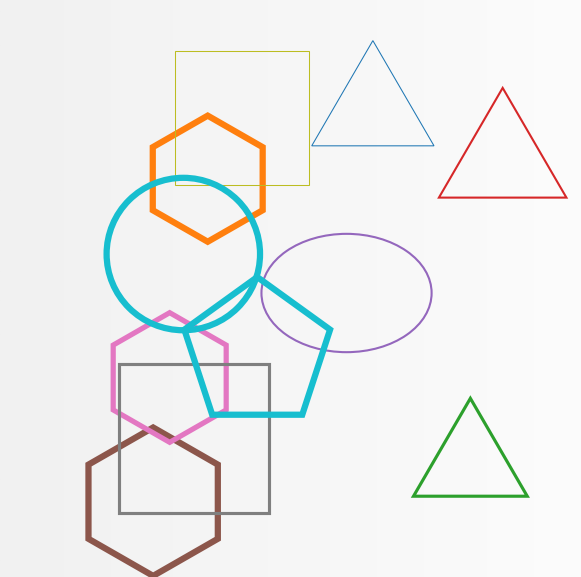[{"shape": "triangle", "thickness": 0.5, "radius": 0.61, "center": [0.641, 0.807]}, {"shape": "hexagon", "thickness": 3, "radius": 0.55, "center": [0.357, 0.69]}, {"shape": "triangle", "thickness": 1.5, "radius": 0.56, "center": [0.809, 0.196]}, {"shape": "triangle", "thickness": 1, "radius": 0.63, "center": [0.865, 0.72]}, {"shape": "oval", "thickness": 1, "radius": 0.73, "center": [0.596, 0.492]}, {"shape": "hexagon", "thickness": 3, "radius": 0.64, "center": [0.263, 0.13]}, {"shape": "hexagon", "thickness": 2.5, "radius": 0.56, "center": [0.292, 0.345]}, {"shape": "square", "thickness": 1.5, "radius": 0.64, "center": [0.333, 0.239]}, {"shape": "square", "thickness": 0.5, "radius": 0.58, "center": [0.417, 0.795]}, {"shape": "circle", "thickness": 3, "radius": 0.66, "center": [0.315, 0.559]}, {"shape": "pentagon", "thickness": 3, "radius": 0.66, "center": [0.443, 0.388]}]